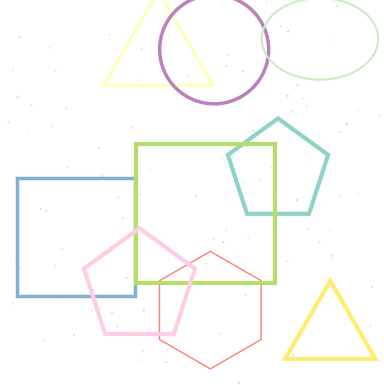[{"shape": "pentagon", "thickness": 3, "radius": 0.68, "center": [0.722, 0.555]}, {"shape": "triangle", "thickness": 2, "radius": 0.82, "center": [0.411, 0.86]}, {"shape": "hexagon", "thickness": 1, "radius": 0.76, "center": [0.546, 0.195]}, {"shape": "square", "thickness": 2.5, "radius": 0.76, "center": [0.197, 0.384]}, {"shape": "square", "thickness": 3, "radius": 0.9, "center": [0.534, 0.445]}, {"shape": "pentagon", "thickness": 3, "radius": 0.76, "center": [0.362, 0.255]}, {"shape": "circle", "thickness": 2.5, "radius": 0.71, "center": [0.556, 0.872]}, {"shape": "oval", "thickness": 1.5, "radius": 0.76, "center": [0.831, 0.899]}, {"shape": "triangle", "thickness": 3, "radius": 0.68, "center": [0.858, 0.136]}]